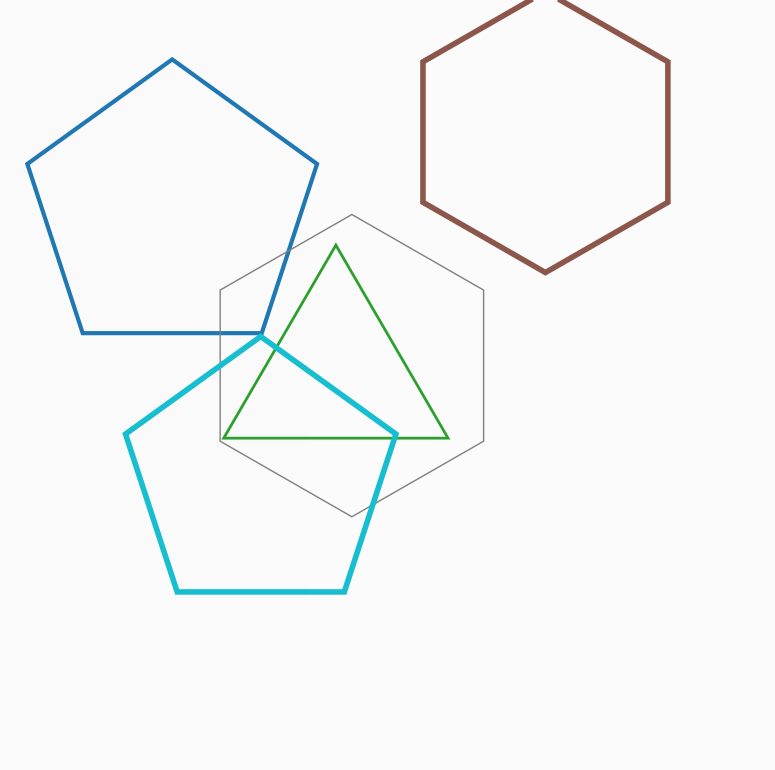[{"shape": "pentagon", "thickness": 1.5, "radius": 0.98, "center": [0.222, 0.726]}, {"shape": "triangle", "thickness": 1, "radius": 0.84, "center": [0.433, 0.515]}, {"shape": "hexagon", "thickness": 2, "radius": 0.91, "center": [0.704, 0.829]}, {"shape": "hexagon", "thickness": 0.5, "radius": 0.98, "center": [0.454, 0.525]}, {"shape": "pentagon", "thickness": 2, "radius": 0.92, "center": [0.336, 0.38]}]